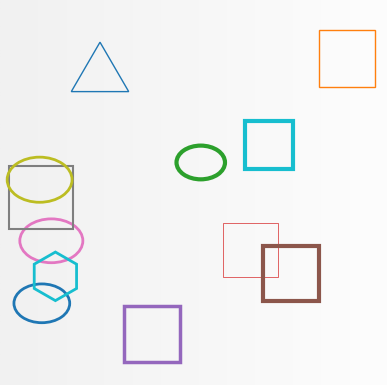[{"shape": "triangle", "thickness": 1, "radius": 0.43, "center": [0.258, 0.805]}, {"shape": "oval", "thickness": 2, "radius": 0.36, "center": [0.108, 0.212]}, {"shape": "square", "thickness": 1, "radius": 0.37, "center": [0.896, 0.848]}, {"shape": "oval", "thickness": 3, "radius": 0.31, "center": [0.518, 0.578]}, {"shape": "square", "thickness": 0.5, "radius": 0.36, "center": [0.647, 0.351]}, {"shape": "square", "thickness": 2.5, "radius": 0.37, "center": [0.392, 0.133]}, {"shape": "square", "thickness": 3, "radius": 0.36, "center": [0.751, 0.289]}, {"shape": "oval", "thickness": 2, "radius": 0.41, "center": [0.132, 0.375]}, {"shape": "square", "thickness": 1.5, "radius": 0.41, "center": [0.106, 0.487]}, {"shape": "oval", "thickness": 2, "radius": 0.42, "center": [0.102, 0.533]}, {"shape": "square", "thickness": 3, "radius": 0.31, "center": [0.694, 0.624]}, {"shape": "hexagon", "thickness": 2, "radius": 0.32, "center": [0.143, 0.282]}]